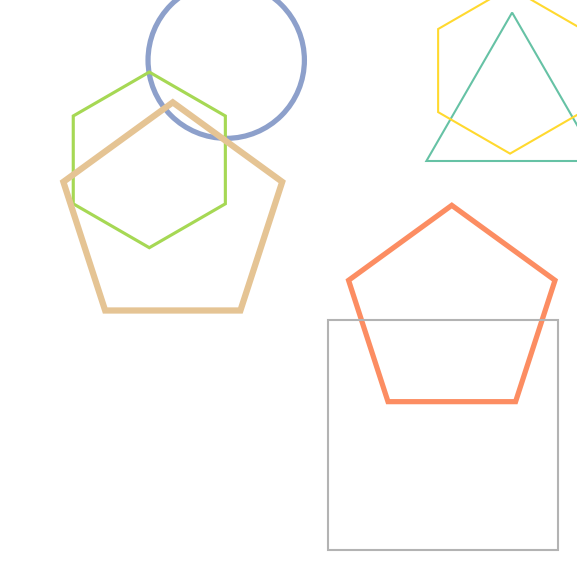[{"shape": "triangle", "thickness": 1, "radius": 0.86, "center": [0.887, 0.806]}, {"shape": "pentagon", "thickness": 2.5, "radius": 0.94, "center": [0.782, 0.456]}, {"shape": "circle", "thickness": 2.5, "radius": 0.68, "center": [0.392, 0.895]}, {"shape": "hexagon", "thickness": 1.5, "radius": 0.76, "center": [0.259, 0.722]}, {"shape": "hexagon", "thickness": 1, "radius": 0.72, "center": [0.883, 0.877]}, {"shape": "pentagon", "thickness": 3, "radius": 1.0, "center": [0.299, 0.623]}, {"shape": "square", "thickness": 1, "radius": 1.0, "center": [0.767, 0.246]}]